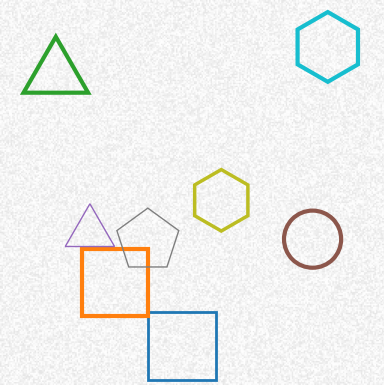[{"shape": "square", "thickness": 2, "radius": 0.45, "center": [0.473, 0.101]}, {"shape": "square", "thickness": 3, "radius": 0.43, "center": [0.299, 0.266]}, {"shape": "triangle", "thickness": 3, "radius": 0.48, "center": [0.145, 0.808]}, {"shape": "triangle", "thickness": 1, "radius": 0.37, "center": [0.233, 0.397]}, {"shape": "circle", "thickness": 3, "radius": 0.37, "center": [0.812, 0.379]}, {"shape": "pentagon", "thickness": 1, "radius": 0.42, "center": [0.384, 0.375]}, {"shape": "hexagon", "thickness": 2.5, "radius": 0.4, "center": [0.575, 0.48]}, {"shape": "hexagon", "thickness": 3, "radius": 0.45, "center": [0.851, 0.878]}]